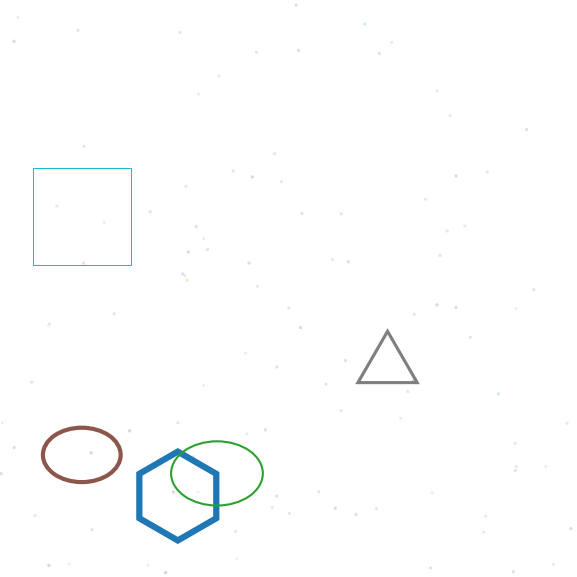[{"shape": "hexagon", "thickness": 3, "radius": 0.38, "center": [0.308, 0.14]}, {"shape": "oval", "thickness": 1, "radius": 0.4, "center": [0.376, 0.179]}, {"shape": "oval", "thickness": 2, "radius": 0.34, "center": [0.142, 0.211]}, {"shape": "triangle", "thickness": 1.5, "radius": 0.3, "center": [0.671, 0.366]}, {"shape": "square", "thickness": 0.5, "radius": 0.42, "center": [0.142, 0.624]}]